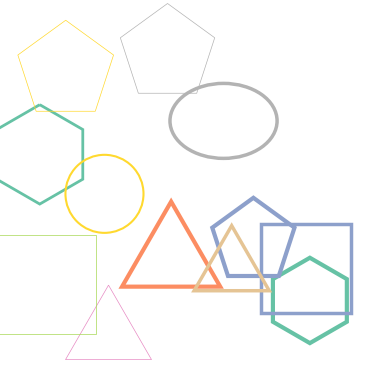[{"shape": "hexagon", "thickness": 2, "radius": 0.65, "center": [0.103, 0.599]}, {"shape": "hexagon", "thickness": 3, "radius": 0.55, "center": [0.805, 0.22]}, {"shape": "triangle", "thickness": 3, "radius": 0.74, "center": [0.445, 0.329]}, {"shape": "pentagon", "thickness": 3, "radius": 0.56, "center": [0.658, 0.374]}, {"shape": "square", "thickness": 2.5, "radius": 0.58, "center": [0.795, 0.302]}, {"shape": "triangle", "thickness": 0.5, "radius": 0.64, "center": [0.282, 0.13]}, {"shape": "square", "thickness": 0.5, "radius": 0.64, "center": [0.121, 0.26]}, {"shape": "pentagon", "thickness": 0.5, "radius": 0.65, "center": [0.171, 0.817]}, {"shape": "circle", "thickness": 1.5, "radius": 0.51, "center": [0.271, 0.497]}, {"shape": "triangle", "thickness": 2.5, "radius": 0.56, "center": [0.602, 0.301]}, {"shape": "oval", "thickness": 2.5, "radius": 0.7, "center": [0.581, 0.686]}, {"shape": "pentagon", "thickness": 0.5, "radius": 0.64, "center": [0.435, 0.862]}]